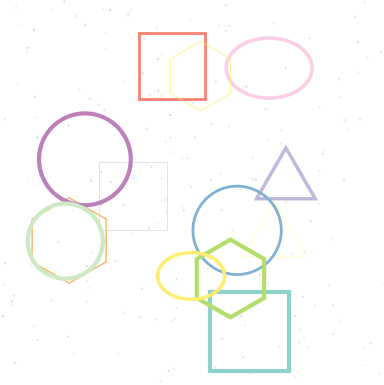[{"shape": "square", "thickness": 3, "radius": 0.51, "center": [0.647, 0.138]}, {"shape": "triangle", "thickness": 0.5, "radius": 0.48, "center": [0.712, 0.381]}, {"shape": "triangle", "thickness": 2.5, "radius": 0.44, "center": [0.743, 0.528]}, {"shape": "square", "thickness": 2, "radius": 0.43, "center": [0.447, 0.828]}, {"shape": "circle", "thickness": 2, "radius": 0.57, "center": [0.616, 0.402]}, {"shape": "hexagon", "thickness": 1, "radius": 0.56, "center": [0.18, 0.375]}, {"shape": "hexagon", "thickness": 3, "radius": 0.51, "center": [0.599, 0.277]}, {"shape": "oval", "thickness": 2.5, "radius": 0.56, "center": [0.699, 0.823]}, {"shape": "square", "thickness": 0.5, "radius": 0.44, "center": [0.345, 0.491]}, {"shape": "circle", "thickness": 3, "radius": 0.6, "center": [0.221, 0.586]}, {"shape": "circle", "thickness": 3, "radius": 0.49, "center": [0.17, 0.374]}, {"shape": "oval", "thickness": 2.5, "radius": 0.43, "center": [0.497, 0.283]}, {"shape": "hexagon", "thickness": 0.5, "radius": 0.45, "center": [0.521, 0.802]}]